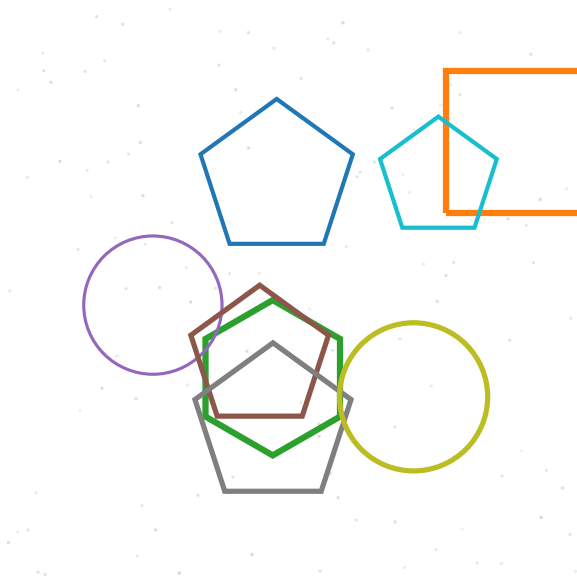[{"shape": "pentagon", "thickness": 2, "radius": 0.69, "center": [0.479, 0.689]}, {"shape": "square", "thickness": 3, "radius": 0.61, "center": [0.895, 0.753]}, {"shape": "hexagon", "thickness": 3, "radius": 0.67, "center": [0.472, 0.345]}, {"shape": "circle", "thickness": 1.5, "radius": 0.6, "center": [0.265, 0.471]}, {"shape": "pentagon", "thickness": 2.5, "radius": 0.63, "center": [0.45, 0.38]}, {"shape": "pentagon", "thickness": 2.5, "radius": 0.71, "center": [0.473, 0.263]}, {"shape": "circle", "thickness": 2.5, "radius": 0.64, "center": [0.716, 0.312]}, {"shape": "pentagon", "thickness": 2, "radius": 0.53, "center": [0.759, 0.691]}]